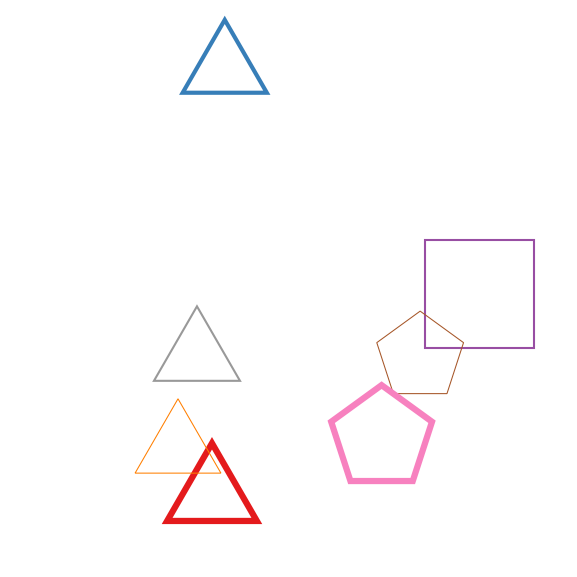[{"shape": "triangle", "thickness": 3, "radius": 0.45, "center": [0.367, 0.142]}, {"shape": "triangle", "thickness": 2, "radius": 0.42, "center": [0.389, 0.881]}, {"shape": "square", "thickness": 1, "radius": 0.47, "center": [0.831, 0.49]}, {"shape": "triangle", "thickness": 0.5, "radius": 0.43, "center": [0.308, 0.223]}, {"shape": "pentagon", "thickness": 0.5, "radius": 0.39, "center": [0.728, 0.381]}, {"shape": "pentagon", "thickness": 3, "radius": 0.46, "center": [0.661, 0.24]}, {"shape": "triangle", "thickness": 1, "radius": 0.43, "center": [0.341, 0.383]}]